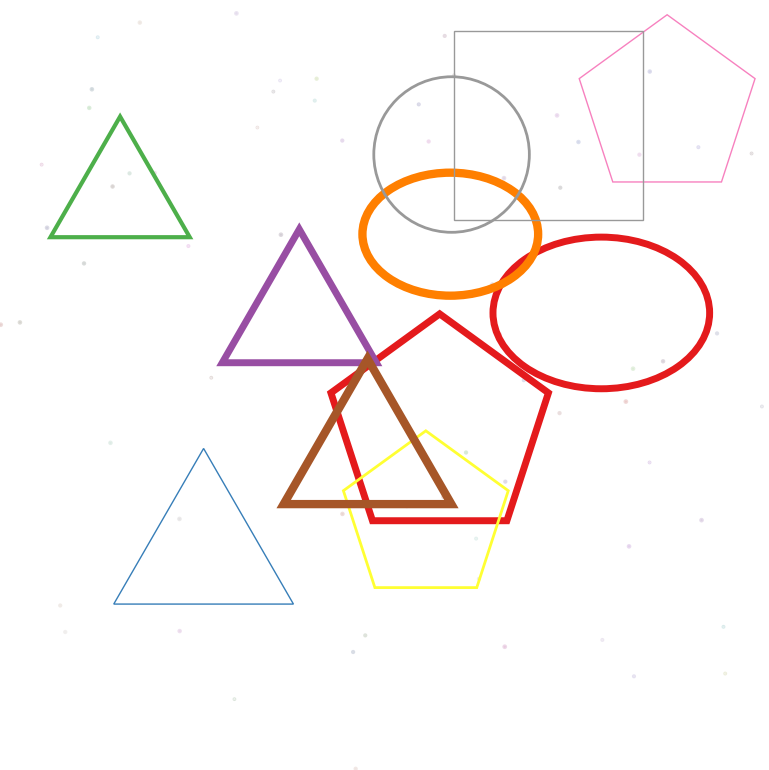[{"shape": "pentagon", "thickness": 2.5, "radius": 0.74, "center": [0.571, 0.444]}, {"shape": "oval", "thickness": 2.5, "radius": 0.7, "center": [0.781, 0.594]}, {"shape": "triangle", "thickness": 0.5, "radius": 0.67, "center": [0.264, 0.283]}, {"shape": "triangle", "thickness": 1.5, "radius": 0.52, "center": [0.156, 0.744]}, {"shape": "triangle", "thickness": 2.5, "radius": 0.58, "center": [0.389, 0.587]}, {"shape": "oval", "thickness": 3, "radius": 0.57, "center": [0.585, 0.696]}, {"shape": "pentagon", "thickness": 1, "radius": 0.56, "center": [0.553, 0.328]}, {"shape": "triangle", "thickness": 3, "radius": 0.63, "center": [0.477, 0.408]}, {"shape": "pentagon", "thickness": 0.5, "radius": 0.6, "center": [0.866, 0.861]}, {"shape": "square", "thickness": 0.5, "radius": 0.61, "center": [0.712, 0.837]}, {"shape": "circle", "thickness": 1, "radius": 0.51, "center": [0.586, 0.799]}]